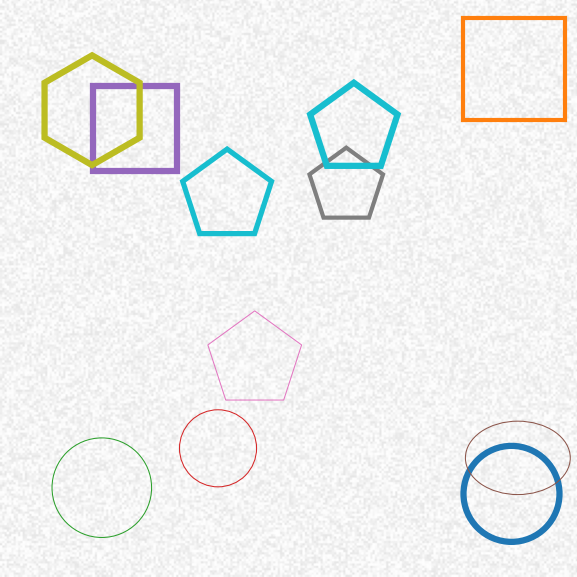[{"shape": "circle", "thickness": 3, "radius": 0.42, "center": [0.886, 0.144]}, {"shape": "square", "thickness": 2, "radius": 0.44, "center": [0.89, 0.88]}, {"shape": "circle", "thickness": 0.5, "radius": 0.43, "center": [0.176, 0.155]}, {"shape": "circle", "thickness": 0.5, "radius": 0.33, "center": [0.378, 0.223]}, {"shape": "square", "thickness": 3, "radius": 0.37, "center": [0.234, 0.777]}, {"shape": "oval", "thickness": 0.5, "radius": 0.45, "center": [0.897, 0.206]}, {"shape": "pentagon", "thickness": 0.5, "radius": 0.43, "center": [0.441, 0.375]}, {"shape": "pentagon", "thickness": 2, "radius": 0.33, "center": [0.6, 0.676]}, {"shape": "hexagon", "thickness": 3, "radius": 0.48, "center": [0.159, 0.808]}, {"shape": "pentagon", "thickness": 2.5, "radius": 0.4, "center": [0.393, 0.66]}, {"shape": "pentagon", "thickness": 3, "radius": 0.4, "center": [0.613, 0.776]}]